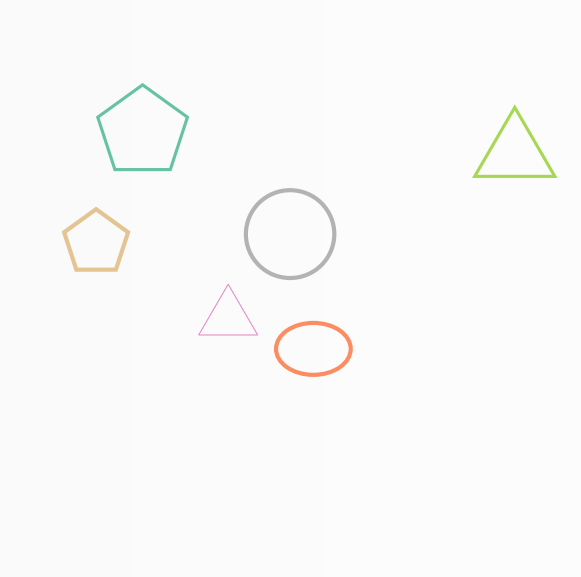[{"shape": "pentagon", "thickness": 1.5, "radius": 0.41, "center": [0.245, 0.771]}, {"shape": "oval", "thickness": 2, "radius": 0.32, "center": [0.539, 0.395]}, {"shape": "triangle", "thickness": 0.5, "radius": 0.29, "center": [0.393, 0.448]}, {"shape": "triangle", "thickness": 1.5, "radius": 0.4, "center": [0.886, 0.734]}, {"shape": "pentagon", "thickness": 2, "radius": 0.29, "center": [0.165, 0.579]}, {"shape": "circle", "thickness": 2, "radius": 0.38, "center": [0.499, 0.594]}]